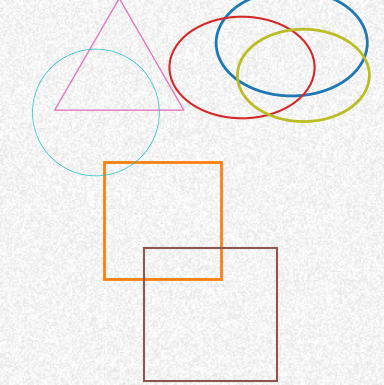[{"shape": "oval", "thickness": 2, "radius": 0.98, "center": [0.758, 0.888]}, {"shape": "square", "thickness": 2, "radius": 0.76, "center": [0.421, 0.427]}, {"shape": "oval", "thickness": 1.5, "radius": 0.94, "center": [0.629, 0.825]}, {"shape": "square", "thickness": 1.5, "radius": 0.86, "center": [0.546, 0.182]}, {"shape": "triangle", "thickness": 1, "radius": 0.97, "center": [0.31, 0.811]}, {"shape": "oval", "thickness": 2, "radius": 0.86, "center": [0.788, 0.804]}, {"shape": "circle", "thickness": 0.5, "radius": 0.82, "center": [0.249, 0.708]}]